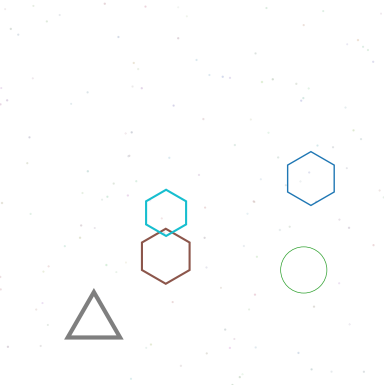[{"shape": "hexagon", "thickness": 1, "radius": 0.35, "center": [0.808, 0.536]}, {"shape": "circle", "thickness": 0.5, "radius": 0.3, "center": [0.789, 0.299]}, {"shape": "hexagon", "thickness": 1.5, "radius": 0.36, "center": [0.431, 0.334]}, {"shape": "triangle", "thickness": 3, "radius": 0.39, "center": [0.244, 0.163]}, {"shape": "hexagon", "thickness": 1.5, "radius": 0.3, "center": [0.431, 0.447]}]